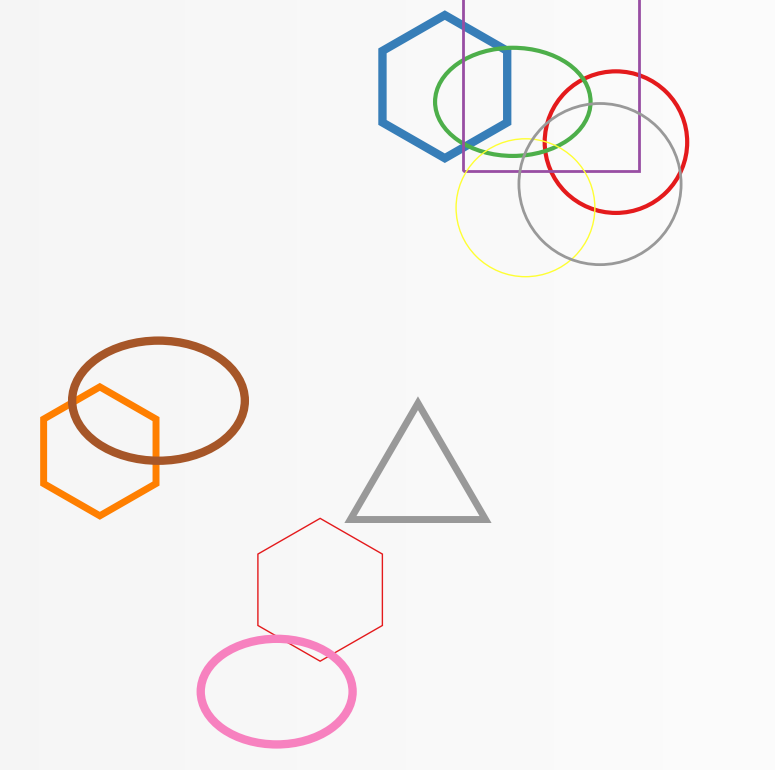[{"shape": "circle", "thickness": 1.5, "radius": 0.46, "center": [0.795, 0.815]}, {"shape": "hexagon", "thickness": 0.5, "radius": 0.46, "center": [0.413, 0.234]}, {"shape": "hexagon", "thickness": 3, "radius": 0.46, "center": [0.574, 0.887]}, {"shape": "oval", "thickness": 1.5, "radius": 0.5, "center": [0.662, 0.868]}, {"shape": "square", "thickness": 1, "radius": 0.57, "center": [0.711, 0.891]}, {"shape": "hexagon", "thickness": 2.5, "radius": 0.42, "center": [0.129, 0.414]}, {"shape": "circle", "thickness": 0.5, "radius": 0.45, "center": [0.678, 0.73]}, {"shape": "oval", "thickness": 3, "radius": 0.56, "center": [0.205, 0.48]}, {"shape": "oval", "thickness": 3, "radius": 0.49, "center": [0.357, 0.102]}, {"shape": "triangle", "thickness": 2.5, "radius": 0.5, "center": [0.539, 0.376]}, {"shape": "circle", "thickness": 1, "radius": 0.52, "center": [0.774, 0.761]}]